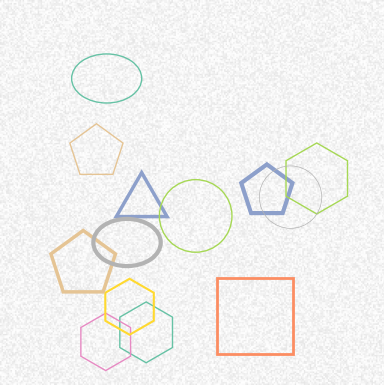[{"shape": "oval", "thickness": 1, "radius": 0.46, "center": [0.277, 0.796]}, {"shape": "hexagon", "thickness": 1, "radius": 0.39, "center": [0.38, 0.137]}, {"shape": "square", "thickness": 2, "radius": 0.49, "center": [0.662, 0.178]}, {"shape": "triangle", "thickness": 2.5, "radius": 0.38, "center": [0.368, 0.476]}, {"shape": "pentagon", "thickness": 3, "radius": 0.35, "center": [0.693, 0.503]}, {"shape": "hexagon", "thickness": 1, "radius": 0.37, "center": [0.275, 0.112]}, {"shape": "circle", "thickness": 1, "radius": 0.47, "center": [0.508, 0.439]}, {"shape": "hexagon", "thickness": 1, "radius": 0.46, "center": [0.823, 0.536]}, {"shape": "hexagon", "thickness": 1.5, "radius": 0.36, "center": [0.336, 0.203]}, {"shape": "pentagon", "thickness": 1, "radius": 0.36, "center": [0.25, 0.606]}, {"shape": "pentagon", "thickness": 2.5, "radius": 0.44, "center": [0.216, 0.313]}, {"shape": "oval", "thickness": 3, "radius": 0.44, "center": [0.33, 0.37]}, {"shape": "circle", "thickness": 0.5, "radius": 0.41, "center": [0.755, 0.488]}]